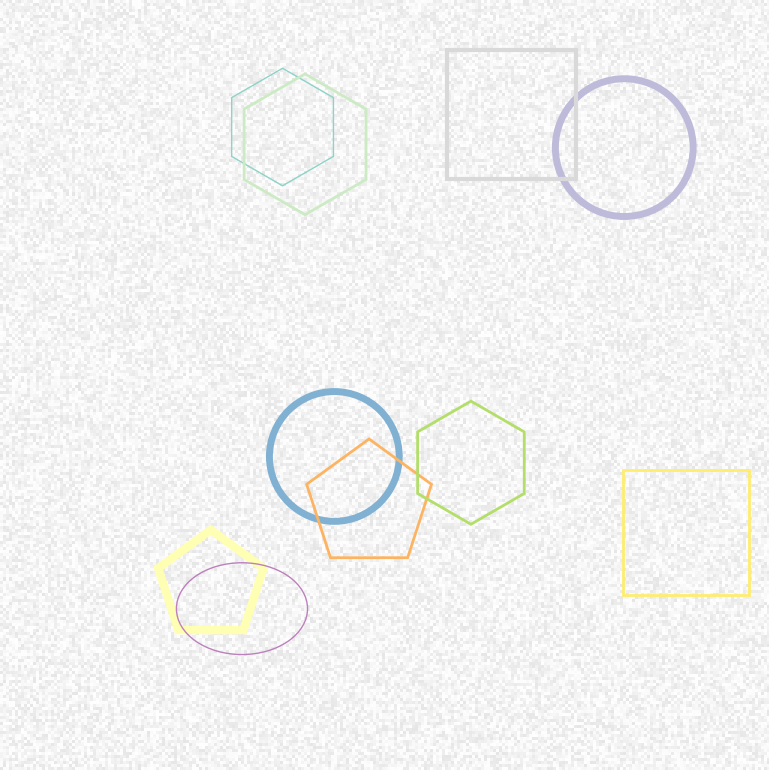[{"shape": "hexagon", "thickness": 0.5, "radius": 0.38, "center": [0.367, 0.835]}, {"shape": "pentagon", "thickness": 3, "radius": 0.36, "center": [0.274, 0.24]}, {"shape": "circle", "thickness": 2.5, "radius": 0.45, "center": [0.811, 0.808]}, {"shape": "circle", "thickness": 2.5, "radius": 0.42, "center": [0.434, 0.407]}, {"shape": "pentagon", "thickness": 1, "radius": 0.43, "center": [0.479, 0.345]}, {"shape": "hexagon", "thickness": 1, "radius": 0.4, "center": [0.612, 0.399]}, {"shape": "square", "thickness": 1.5, "radius": 0.42, "center": [0.664, 0.851]}, {"shape": "oval", "thickness": 0.5, "radius": 0.43, "center": [0.314, 0.21]}, {"shape": "hexagon", "thickness": 1, "radius": 0.46, "center": [0.396, 0.813]}, {"shape": "square", "thickness": 1, "radius": 0.41, "center": [0.891, 0.309]}]